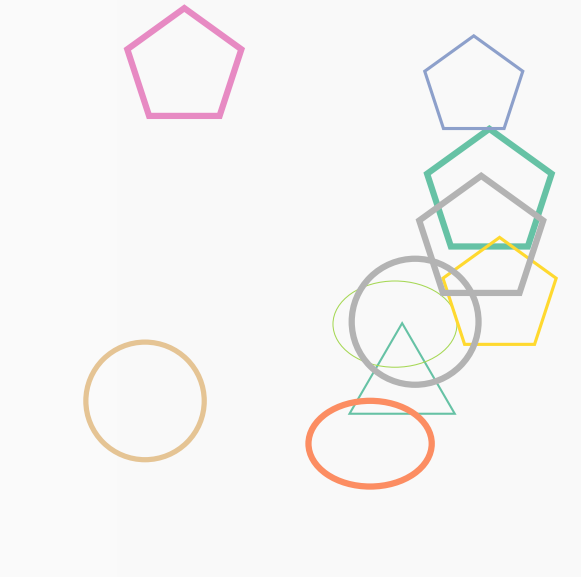[{"shape": "triangle", "thickness": 1, "radius": 0.52, "center": [0.692, 0.335]}, {"shape": "pentagon", "thickness": 3, "radius": 0.56, "center": [0.842, 0.663]}, {"shape": "oval", "thickness": 3, "radius": 0.53, "center": [0.637, 0.231]}, {"shape": "pentagon", "thickness": 1.5, "radius": 0.44, "center": [0.815, 0.848]}, {"shape": "pentagon", "thickness": 3, "radius": 0.52, "center": [0.317, 0.882]}, {"shape": "oval", "thickness": 0.5, "radius": 0.53, "center": [0.68, 0.438]}, {"shape": "pentagon", "thickness": 1.5, "radius": 0.51, "center": [0.859, 0.486]}, {"shape": "circle", "thickness": 2.5, "radius": 0.51, "center": [0.25, 0.305]}, {"shape": "pentagon", "thickness": 3, "radius": 0.56, "center": [0.828, 0.583]}, {"shape": "circle", "thickness": 3, "radius": 0.55, "center": [0.714, 0.442]}]